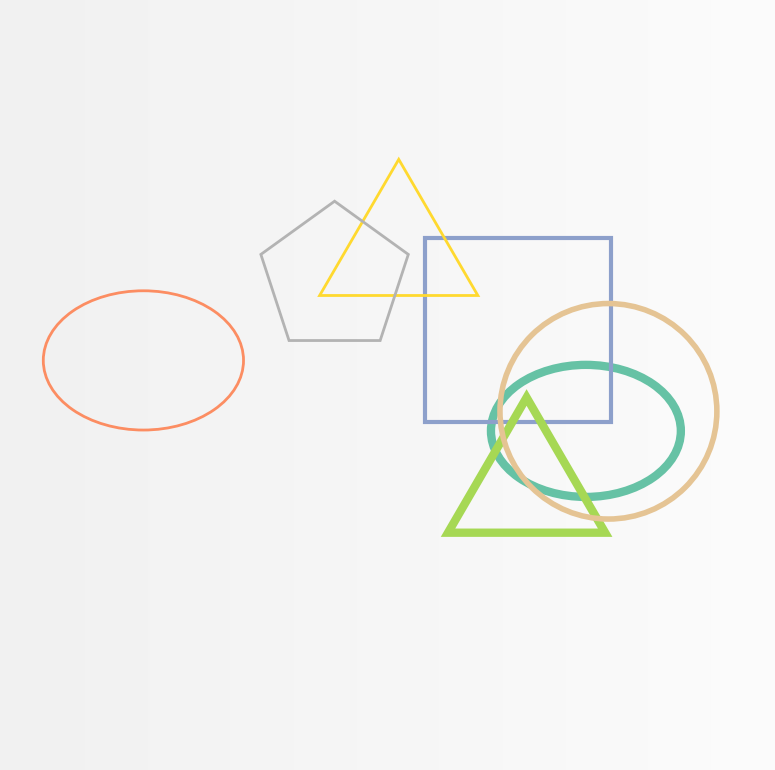[{"shape": "oval", "thickness": 3, "radius": 0.61, "center": [0.756, 0.44]}, {"shape": "oval", "thickness": 1, "radius": 0.65, "center": [0.185, 0.532]}, {"shape": "square", "thickness": 1.5, "radius": 0.6, "center": [0.668, 0.572]}, {"shape": "triangle", "thickness": 3, "radius": 0.59, "center": [0.679, 0.367]}, {"shape": "triangle", "thickness": 1, "radius": 0.59, "center": [0.515, 0.675]}, {"shape": "circle", "thickness": 2, "radius": 0.7, "center": [0.785, 0.466]}, {"shape": "pentagon", "thickness": 1, "radius": 0.5, "center": [0.432, 0.639]}]